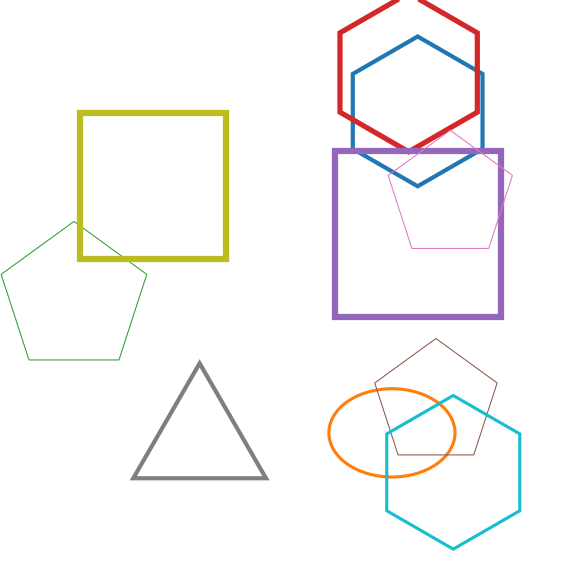[{"shape": "hexagon", "thickness": 2, "radius": 0.65, "center": [0.723, 0.806]}, {"shape": "oval", "thickness": 1.5, "radius": 0.55, "center": [0.679, 0.25]}, {"shape": "pentagon", "thickness": 0.5, "radius": 0.66, "center": [0.128, 0.483]}, {"shape": "hexagon", "thickness": 2.5, "radius": 0.69, "center": [0.708, 0.874]}, {"shape": "square", "thickness": 3, "radius": 0.72, "center": [0.725, 0.595]}, {"shape": "pentagon", "thickness": 0.5, "radius": 0.56, "center": [0.755, 0.302]}, {"shape": "pentagon", "thickness": 0.5, "radius": 0.57, "center": [0.78, 0.66]}, {"shape": "triangle", "thickness": 2, "radius": 0.66, "center": [0.346, 0.237]}, {"shape": "square", "thickness": 3, "radius": 0.63, "center": [0.265, 0.677]}, {"shape": "hexagon", "thickness": 1.5, "radius": 0.67, "center": [0.785, 0.181]}]